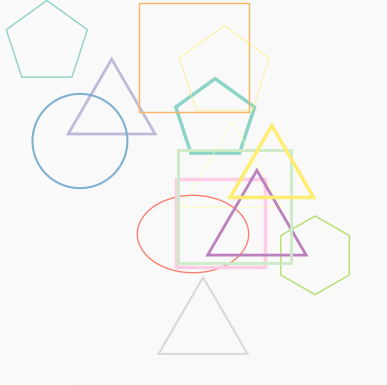[{"shape": "pentagon", "thickness": 1, "radius": 0.55, "center": [0.121, 0.889]}, {"shape": "pentagon", "thickness": 2.5, "radius": 0.53, "center": [0.555, 0.689]}, {"shape": "triangle", "thickness": 0.5, "radius": 0.74, "center": [0.599, 0.535]}, {"shape": "triangle", "thickness": 2, "radius": 0.65, "center": [0.288, 0.717]}, {"shape": "oval", "thickness": 1, "radius": 0.72, "center": [0.498, 0.392]}, {"shape": "circle", "thickness": 1.5, "radius": 0.61, "center": [0.206, 0.634]}, {"shape": "square", "thickness": 1, "radius": 0.71, "center": [0.5, 0.851]}, {"shape": "hexagon", "thickness": 1, "radius": 0.51, "center": [0.813, 0.337]}, {"shape": "square", "thickness": 2.5, "radius": 0.58, "center": [0.57, 0.421]}, {"shape": "triangle", "thickness": 1.5, "radius": 0.66, "center": [0.524, 0.147]}, {"shape": "triangle", "thickness": 2, "radius": 0.73, "center": [0.663, 0.411]}, {"shape": "square", "thickness": 2, "radius": 0.73, "center": [0.605, 0.464]}, {"shape": "pentagon", "thickness": 0.5, "radius": 0.61, "center": [0.579, 0.811]}, {"shape": "triangle", "thickness": 2.5, "radius": 0.62, "center": [0.702, 0.549]}]